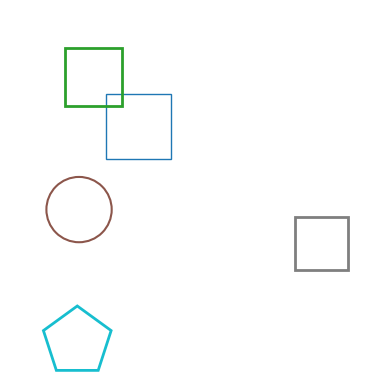[{"shape": "square", "thickness": 1, "radius": 0.42, "center": [0.361, 0.671]}, {"shape": "square", "thickness": 2, "radius": 0.38, "center": [0.243, 0.799]}, {"shape": "circle", "thickness": 1.5, "radius": 0.42, "center": [0.205, 0.456]}, {"shape": "square", "thickness": 2, "radius": 0.35, "center": [0.834, 0.367]}, {"shape": "pentagon", "thickness": 2, "radius": 0.46, "center": [0.201, 0.113]}]